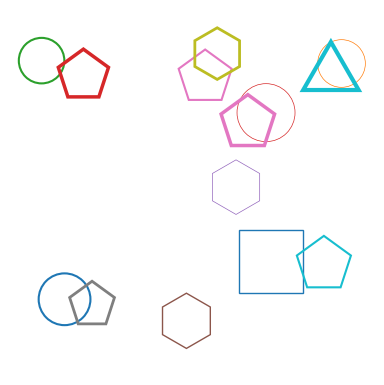[{"shape": "circle", "thickness": 1.5, "radius": 0.34, "center": [0.168, 0.223]}, {"shape": "square", "thickness": 1, "radius": 0.41, "center": [0.703, 0.321]}, {"shape": "circle", "thickness": 0.5, "radius": 0.31, "center": [0.887, 0.835]}, {"shape": "circle", "thickness": 1.5, "radius": 0.3, "center": [0.108, 0.843]}, {"shape": "pentagon", "thickness": 2.5, "radius": 0.34, "center": [0.217, 0.804]}, {"shape": "circle", "thickness": 0.5, "radius": 0.38, "center": [0.691, 0.707]}, {"shape": "hexagon", "thickness": 0.5, "radius": 0.35, "center": [0.613, 0.514]}, {"shape": "hexagon", "thickness": 1, "radius": 0.36, "center": [0.484, 0.167]}, {"shape": "pentagon", "thickness": 1.5, "radius": 0.36, "center": [0.533, 0.799]}, {"shape": "pentagon", "thickness": 2.5, "radius": 0.37, "center": [0.644, 0.681]}, {"shape": "pentagon", "thickness": 2, "radius": 0.31, "center": [0.239, 0.208]}, {"shape": "hexagon", "thickness": 2, "radius": 0.34, "center": [0.564, 0.861]}, {"shape": "pentagon", "thickness": 1.5, "radius": 0.37, "center": [0.841, 0.313]}, {"shape": "triangle", "thickness": 3, "radius": 0.42, "center": [0.859, 0.808]}]